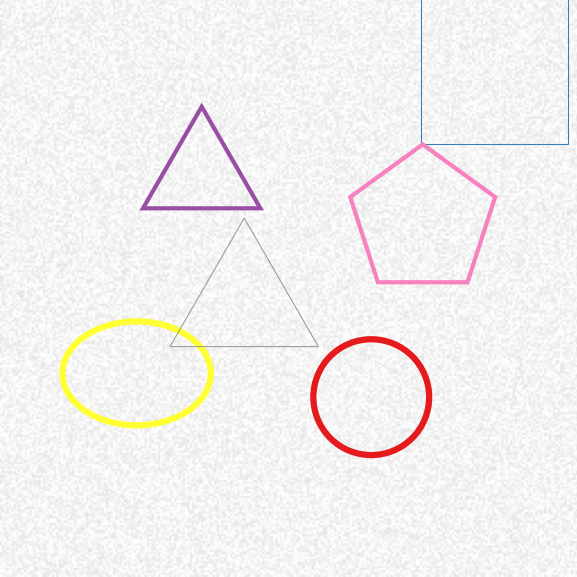[{"shape": "circle", "thickness": 3, "radius": 0.5, "center": [0.643, 0.311]}, {"shape": "square", "thickness": 0.5, "radius": 0.64, "center": [0.856, 0.878]}, {"shape": "triangle", "thickness": 2, "radius": 0.59, "center": [0.349, 0.697]}, {"shape": "oval", "thickness": 3, "radius": 0.64, "center": [0.237, 0.353]}, {"shape": "pentagon", "thickness": 2, "radius": 0.66, "center": [0.732, 0.617]}, {"shape": "triangle", "thickness": 0.5, "radius": 0.74, "center": [0.423, 0.473]}]